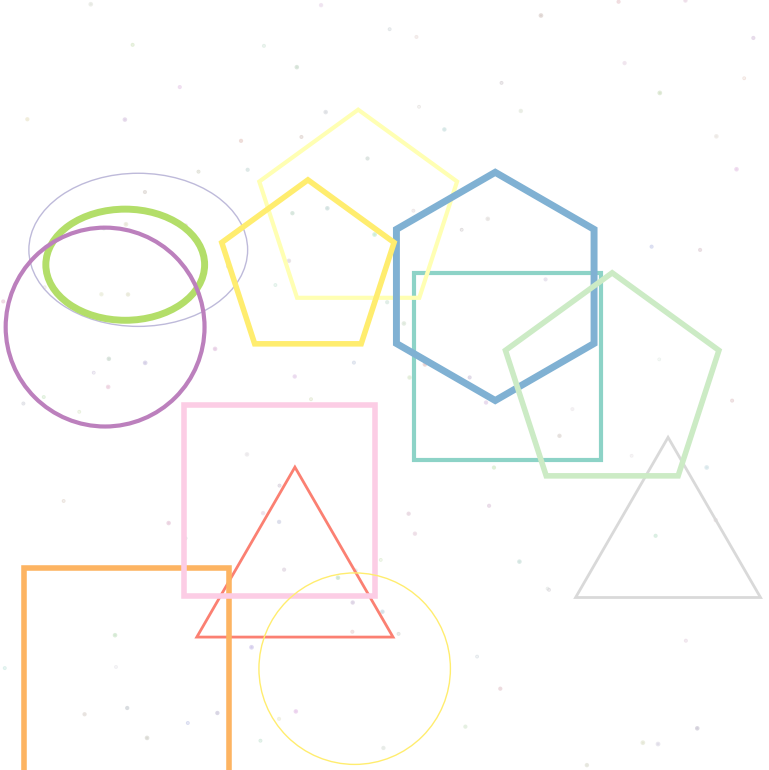[{"shape": "square", "thickness": 1.5, "radius": 0.61, "center": [0.659, 0.524]}, {"shape": "pentagon", "thickness": 1.5, "radius": 0.68, "center": [0.465, 0.723]}, {"shape": "oval", "thickness": 0.5, "radius": 0.71, "center": [0.18, 0.676]}, {"shape": "triangle", "thickness": 1, "radius": 0.74, "center": [0.383, 0.246]}, {"shape": "hexagon", "thickness": 2.5, "radius": 0.74, "center": [0.643, 0.628]}, {"shape": "square", "thickness": 2, "radius": 0.67, "center": [0.164, 0.129]}, {"shape": "oval", "thickness": 2.5, "radius": 0.52, "center": [0.163, 0.656]}, {"shape": "square", "thickness": 2, "radius": 0.62, "center": [0.363, 0.35]}, {"shape": "triangle", "thickness": 1, "radius": 0.69, "center": [0.868, 0.293]}, {"shape": "circle", "thickness": 1.5, "radius": 0.65, "center": [0.136, 0.575]}, {"shape": "pentagon", "thickness": 2, "radius": 0.73, "center": [0.795, 0.5]}, {"shape": "circle", "thickness": 0.5, "radius": 0.62, "center": [0.461, 0.132]}, {"shape": "pentagon", "thickness": 2, "radius": 0.59, "center": [0.4, 0.649]}]